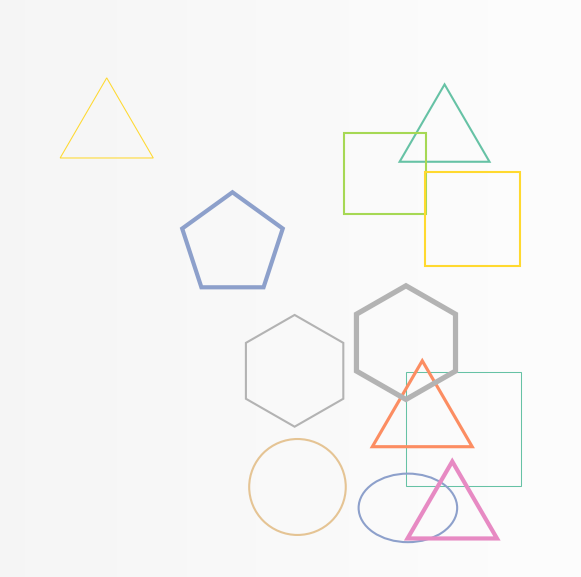[{"shape": "triangle", "thickness": 1, "radius": 0.45, "center": [0.765, 0.764]}, {"shape": "square", "thickness": 0.5, "radius": 0.49, "center": [0.797, 0.256]}, {"shape": "triangle", "thickness": 1.5, "radius": 0.5, "center": [0.726, 0.275]}, {"shape": "pentagon", "thickness": 2, "radius": 0.45, "center": [0.4, 0.575]}, {"shape": "oval", "thickness": 1, "radius": 0.42, "center": [0.702, 0.12]}, {"shape": "triangle", "thickness": 2, "radius": 0.44, "center": [0.778, 0.111]}, {"shape": "square", "thickness": 1, "radius": 0.35, "center": [0.663, 0.698]}, {"shape": "square", "thickness": 1, "radius": 0.41, "center": [0.813, 0.619]}, {"shape": "triangle", "thickness": 0.5, "radius": 0.46, "center": [0.184, 0.772]}, {"shape": "circle", "thickness": 1, "radius": 0.42, "center": [0.512, 0.156]}, {"shape": "hexagon", "thickness": 2.5, "radius": 0.49, "center": [0.698, 0.406]}, {"shape": "hexagon", "thickness": 1, "radius": 0.48, "center": [0.507, 0.357]}]